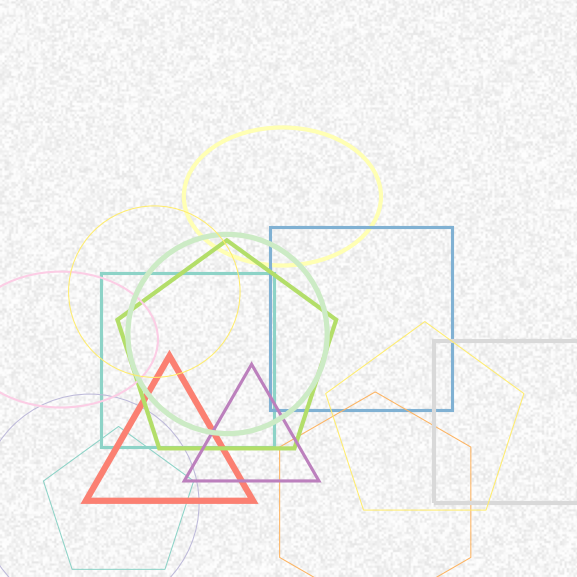[{"shape": "square", "thickness": 1.5, "radius": 0.75, "center": [0.325, 0.375]}, {"shape": "pentagon", "thickness": 0.5, "radius": 0.68, "center": [0.205, 0.124]}, {"shape": "oval", "thickness": 2, "radius": 0.85, "center": [0.489, 0.659]}, {"shape": "circle", "thickness": 0.5, "radius": 0.95, "center": [0.155, 0.127]}, {"shape": "triangle", "thickness": 3, "radius": 0.84, "center": [0.293, 0.216]}, {"shape": "square", "thickness": 1.5, "radius": 0.79, "center": [0.625, 0.448]}, {"shape": "hexagon", "thickness": 0.5, "radius": 0.96, "center": [0.65, 0.129]}, {"shape": "pentagon", "thickness": 2, "radius": 1.0, "center": [0.393, 0.384]}, {"shape": "oval", "thickness": 1, "radius": 0.84, "center": [0.105, 0.411]}, {"shape": "square", "thickness": 2, "radius": 0.7, "center": [0.891, 0.269]}, {"shape": "triangle", "thickness": 1.5, "radius": 0.67, "center": [0.436, 0.234]}, {"shape": "circle", "thickness": 2.5, "radius": 0.86, "center": [0.394, 0.421]}, {"shape": "circle", "thickness": 0.5, "radius": 0.74, "center": [0.267, 0.494]}, {"shape": "pentagon", "thickness": 0.5, "radius": 0.9, "center": [0.736, 0.262]}]